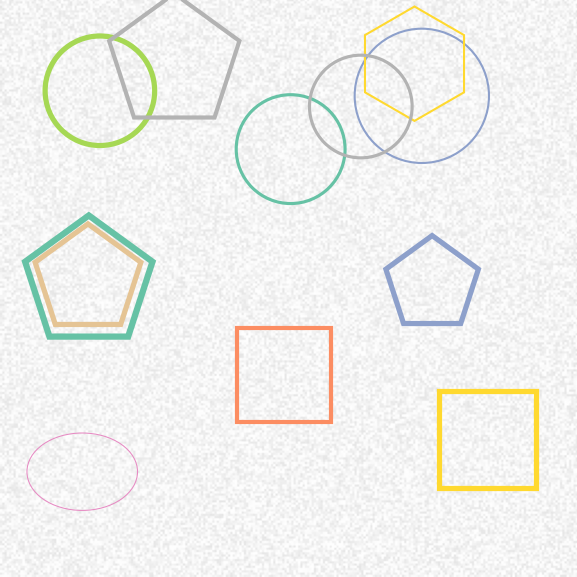[{"shape": "circle", "thickness": 1.5, "radius": 0.47, "center": [0.503, 0.741]}, {"shape": "pentagon", "thickness": 3, "radius": 0.58, "center": [0.154, 0.51]}, {"shape": "square", "thickness": 2, "radius": 0.41, "center": [0.492, 0.35]}, {"shape": "pentagon", "thickness": 2.5, "radius": 0.42, "center": [0.748, 0.507]}, {"shape": "circle", "thickness": 1, "radius": 0.58, "center": [0.73, 0.833]}, {"shape": "oval", "thickness": 0.5, "radius": 0.48, "center": [0.142, 0.182]}, {"shape": "circle", "thickness": 2.5, "radius": 0.47, "center": [0.173, 0.842]}, {"shape": "hexagon", "thickness": 1, "radius": 0.5, "center": [0.718, 0.889]}, {"shape": "square", "thickness": 2.5, "radius": 0.42, "center": [0.845, 0.238]}, {"shape": "pentagon", "thickness": 2.5, "radius": 0.48, "center": [0.152, 0.515]}, {"shape": "circle", "thickness": 1.5, "radius": 0.44, "center": [0.625, 0.815]}, {"shape": "pentagon", "thickness": 2, "radius": 0.59, "center": [0.302, 0.892]}]